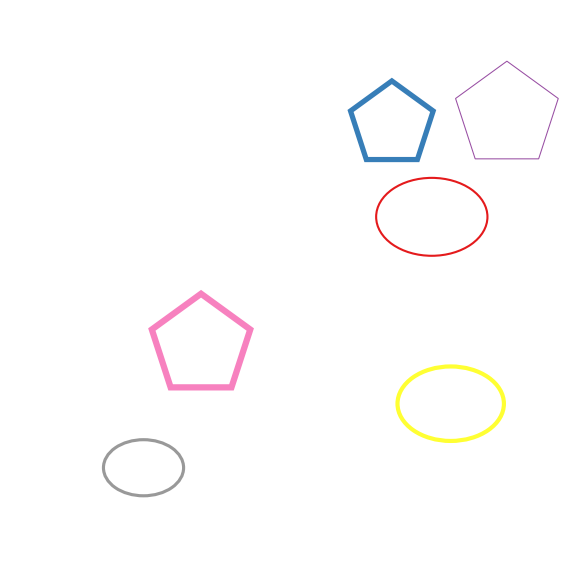[{"shape": "oval", "thickness": 1, "radius": 0.48, "center": [0.748, 0.624]}, {"shape": "pentagon", "thickness": 2.5, "radius": 0.38, "center": [0.679, 0.784]}, {"shape": "pentagon", "thickness": 0.5, "radius": 0.47, "center": [0.878, 0.8]}, {"shape": "oval", "thickness": 2, "radius": 0.46, "center": [0.78, 0.3]}, {"shape": "pentagon", "thickness": 3, "radius": 0.45, "center": [0.348, 0.401]}, {"shape": "oval", "thickness": 1.5, "radius": 0.35, "center": [0.249, 0.189]}]